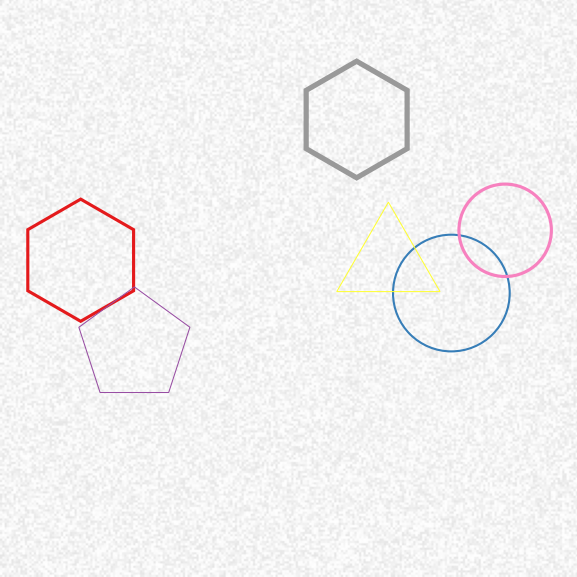[{"shape": "hexagon", "thickness": 1.5, "radius": 0.53, "center": [0.14, 0.549]}, {"shape": "circle", "thickness": 1, "radius": 0.51, "center": [0.782, 0.492]}, {"shape": "pentagon", "thickness": 0.5, "radius": 0.51, "center": [0.233, 0.401]}, {"shape": "triangle", "thickness": 0.5, "radius": 0.52, "center": [0.673, 0.546]}, {"shape": "circle", "thickness": 1.5, "radius": 0.4, "center": [0.875, 0.6]}, {"shape": "hexagon", "thickness": 2.5, "radius": 0.5, "center": [0.618, 0.792]}]